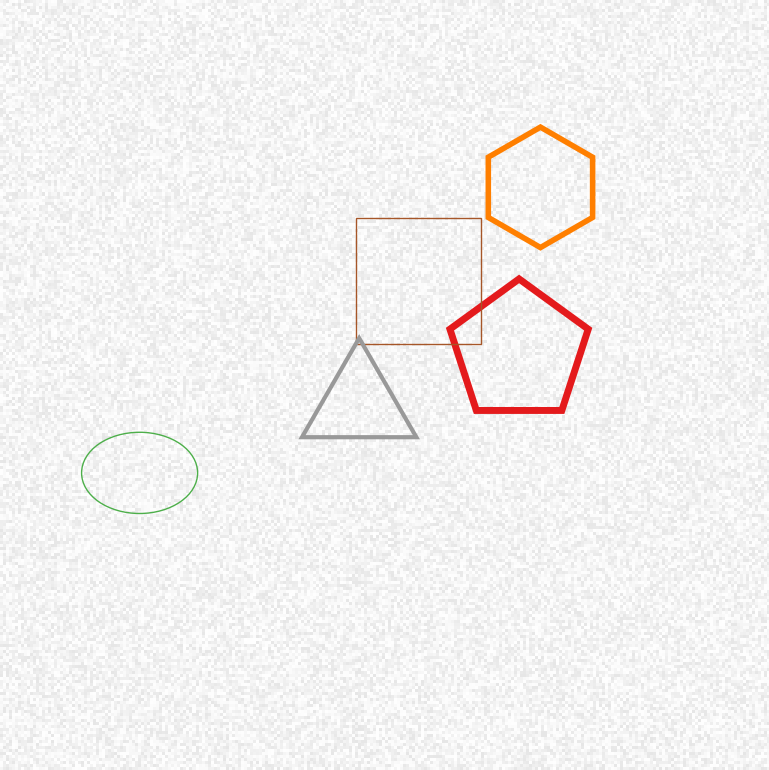[{"shape": "pentagon", "thickness": 2.5, "radius": 0.47, "center": [0.674, 0.543]}, {"shape": "oval", "thickness": 0.5, "radius": 0.38, "center": [0.181, 0.386]}, {"shape": "hexagon", "thickness": 2, "radius": 0.39, "center": [0.702, 0.757]}, {"shape": "square", "thickness": 0.5, "radius": 0.41, "center": [0.544, 0.635]}, {"shape": "triangle", "thickness": 1.5, "radius": 0.43, "center": [0.466, 0.475]}]